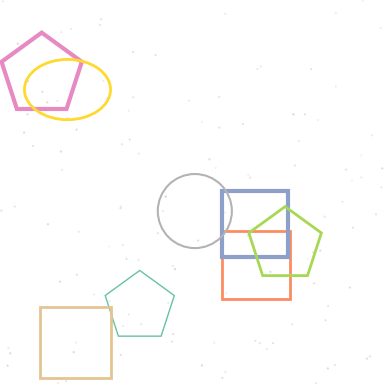[{"shape": "pentagon", "thickness": 1, "radius": 0.47, "center": [0.363, 0.203]}, {"shape": "square", "thickness": 2, "radius": 0.44, "center": [0.665, 0.311]}, {"shape": "square", "thickness": 3, "radius": 0.43, "center": [0.662, 0.417]}, {"shape": "pentagon", "thickness": 3, "radius": 0.55, "center": [0.108, 0.806]}, {"shape": "pentagon", "thickness": 2, "radius": 0.5, "center": [0.741, 0.364]}, {"shape": "oval", "thickness": 2, "radius": 0.56, "center": [0.175, 0.767]}, {"shape": "square", "thickness": 2, "radius": 0.46, "center": [0.196, 0.11]}, {"shape": "circle", "thickness": 1.5, "radius": 0.48, "center": [0.506, 0.452]}]